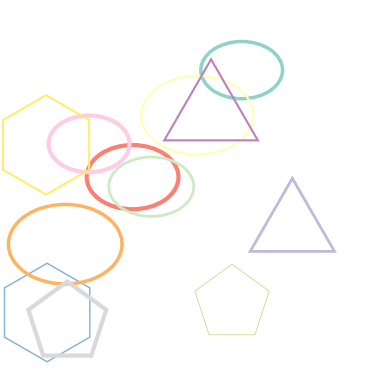[{"shape": "oval", "thickness": 2.5, "radius": 0.53, "center": [0.628, 0.818]}, {"shape": "oval", "thickness": 1.5, "radius": 0.73, "center": [0.512, 0.701]}, {"shape": "triangle", "thickness": 2, "radius": 0.63, "center": [0.759, 0.41]}, {"shape": "oval", "thickness": 3, "radius": 0.6, "center": [0.344, 0.54]}, {"shape": "hexagon", "thickness": 1, "radius": 0.64, "center": [0.122, 0.188]}, {"shape": "oval", "thickness": 2.5, "radius": 0.74, "center": [0.169, 0.366]}, {"shape": "pentagon", "thickness": 0.5, "radius": 0.51, "center": [0.603, 0.212]}, {"shape": "oval", "thickness": 3, "radius": 0.53, "center": [0.231, 0.626]}, {"shape": "pentagon", "thickness": 3, "radius": 0.53, "center": [0.175, 0.162]}, {"shape": "triangle", "thickness": 1.5, "radius": 0.7, "center": [0.548, 0.706]}, {"shape": "oval", "thickness": 2, "radius": 0.55, "center": [0.393, 0.515]}, {"shape": "hexagon", "thickness": 1.5, "radius": 0.65, "center": [0.12, 0.624]}]